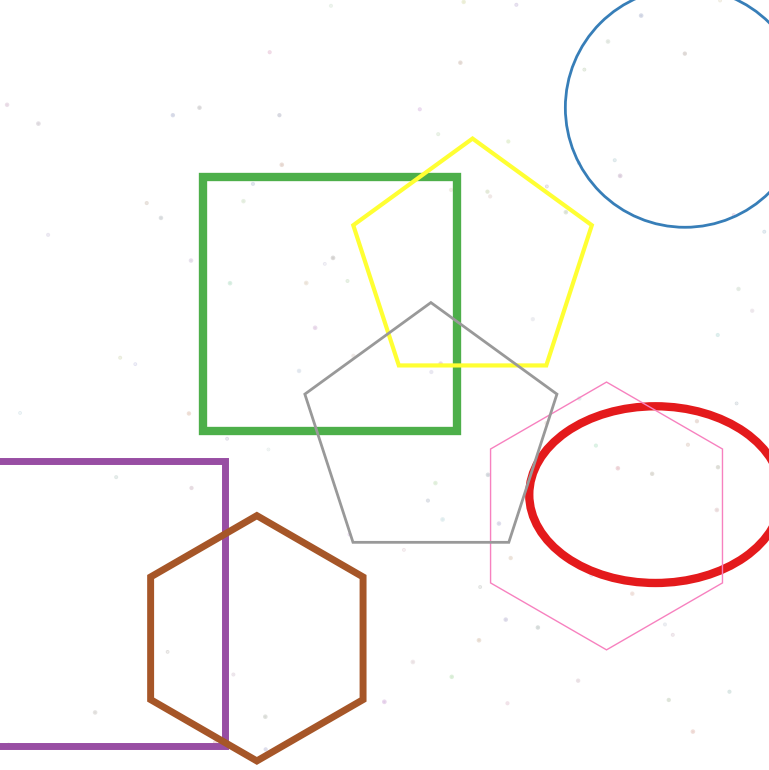[{"shape": "oval", "thickness": 3, "radius": 0.82, "center": [0.851, 0.358]}, {"shape": "circle", "thickness": 1, "radius": 0.78, "center": [0.89, 0.86]}, {"shape": "square", "thickness": 3, "radius": 0.82, "center": [0.429, 0.605]}, {"shape": "square", "thickness": 2.5, "radius": 0.93, "center": [0.107, 0.216]}, {"shape": "pentagon", "thickness": 1.5, "radius": 0.81, "center": [0.614, 0.657]}, {"shape": "hexagon", "thickness": 2.5, "radius": 0.8, "center": [0.334, 0.171]}, {"shape": "hexagon", "thickness": 0.5, "radius": 0.87, "center": [0.788, 0.33]}, {"shape": "pentagon", "thickness": 1, "radius": 0.86, "center": [0.56, 0.435]}]